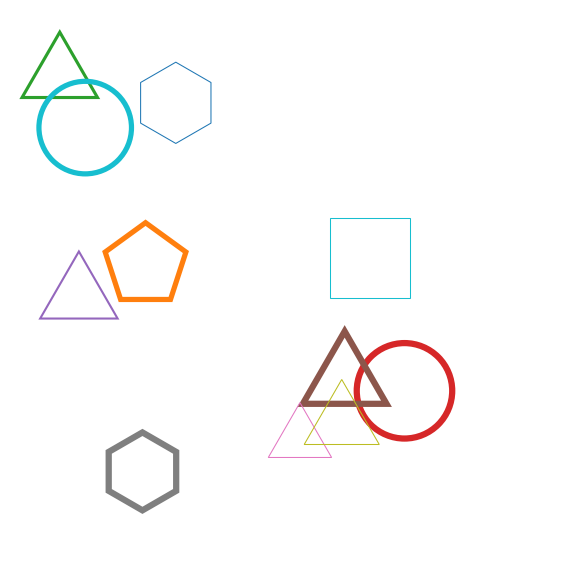[{"shape": "hexagon", "thickness": 0.5, "radius": 0.35, "center": [0.304, 0.821]}, {"shape": "pentagon", "thickness": 2.5, "radius": 0.37, "center": [0.252, 0.54]}, {"shape": "triangle", "thickness": 1.5, "radius": 0.38, "center": [0.104, 0.868]}, {"shape": "circle", "thickness": 3, "radius": 0.41, "center": [0.7, 0.322]}, {"shape": "triangle", "thickness": 1, "radius": 0.39, "center": [0.137, 0.486]}, {"shape": "triangle", "thickness": 3, "radius": 0.42, "center": [0.597, 0.342]}, {"shape": "triangle", "thickness": 0.5, "radius": 0.32, "center": [0.519, 0.239]}, {"shape": "hexagon", "thickness": 3, "radius": 0.34, "center": [0.247, 0.183]}, {"shape": "triangle", "thickness": 0.5, "radius": 0.38, "center": [0.592, 0.267]}, {"shape": "square", "thickness": 0.5, "radius": 0.35, "center": [0.641, 0.553]}, {"shape": "circle", "thickness": 2.5, "radius": 0.4, "center": [0.148, 0.778]}]